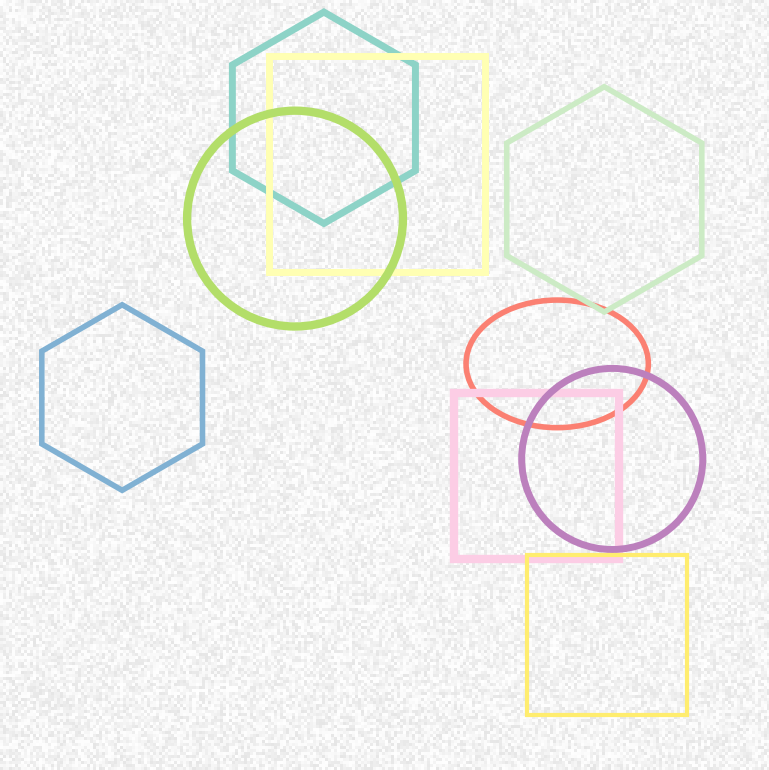[{"shape": "hexagon", "thickness": 2.5, "radius": 0.69, "center": [0.421, 0.847]}, {"shape": "square", "thickness": 2.5, "radius": 0.7, "center": [0.49, 0.787]}, {"shape": "oval", "thickness": 2, "radius": 0.59, "center": [0.724, 0.527]}, {"shape": "hexagon", "thickness": 2, "radius": 0.6, "center": [0.159, 0.484]}, {"shape": "circle", "thickness": 3, "radius": 0.7, "center": [0.383, 0.716]}, {"shape": "square", "thickness": 3, "radius": 0.54, "center": [0.697, 0.382]}, {"shape": "circle", "thickness": 2.5, "radius": 0.59, "center": [0.795, 0.404]}, {"shape": "hexagon", "thickness": 2, "radius": 0.73, "center": [0.785, 0.741]}, {"shape": "square", "thickness": 1.5, "radius": 0.52, "center": [0.788, 0.175]}]